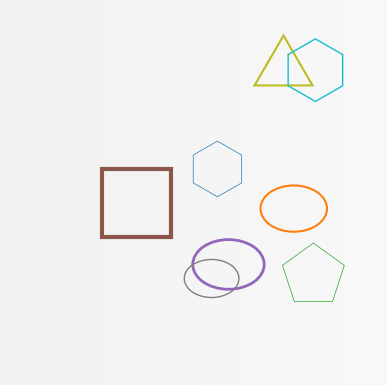[{"shape": "hexagon", "thickness": 0.5, "radius": 0.36, "center": [0.561, 0.561]}, {"shape": "oval", "thickness": 1.5, "radius": 0.43, "center": [0.758, 0.458]}, {"shape": "pentagon", "thickness": 0.5, "radius": 0.42, "center": [0.809, 0.285]}, {"shape": "oval", "thickness": 2, "radius": 0.46, "center": [0.59, 0.313]}, {"shape": "square", "thickness": 3, "radius": 0.44, "center": [0.352, 0.472]}, {"shape": "oval", "thickness": 1, "radius": 0.35, "center": [0.546, 0.277]}, {"shape": "triangle", "thickness": 1.5, "radius": 0.43, "center": [0.732, 0.821]}, {"shape": "hexagon", "thickness": 1, "radius": 0.41, "center": [0.814, 0.818]}]